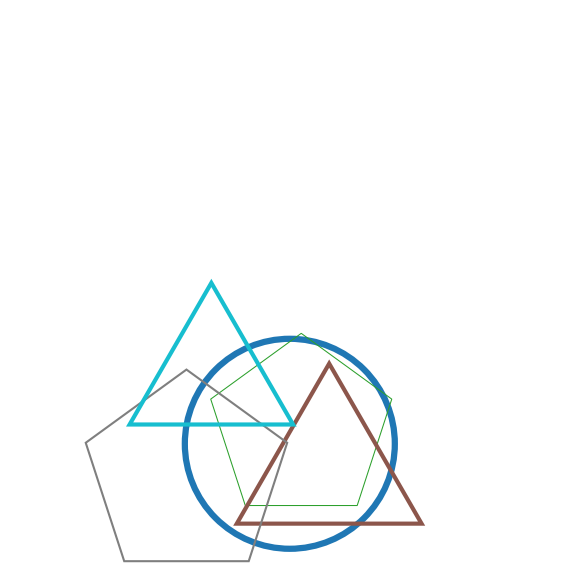[{"shape": "circle", "thickness": 3, "radius": 0.91, "center": [0.502, 0.231]}, {"shape": "pentagon", "thickness": 0.5, "radius": 0.82, "center": [0.522, 0.257]}, {"shape": "triangle", "thickness": 2, "radius": 0.92, "center": [0.57, 0.185]}, {"shape": "pentagon", "thickness": 1, "radius": 0.92, "center": [0.323, 0.176]}, {"shape": "triangle", "thickness": 2, "radius": 0.82, "center": [0.366, 0.346]}]